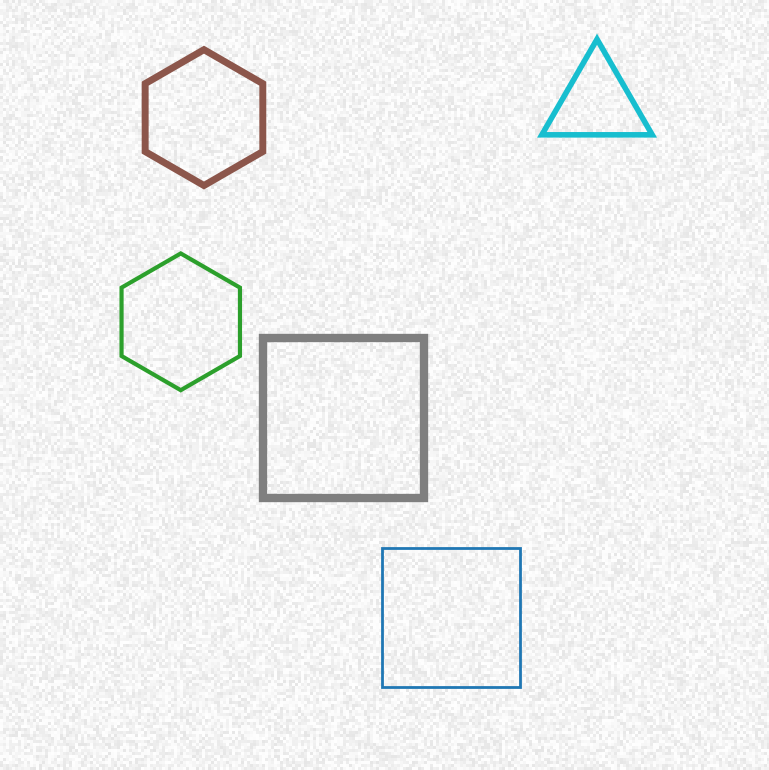[{"shape": "square", "thickness": 1, "radius": 0.45, "center": [0.586, 0.198]}, {"shape": "hexagon", "thickness": 1.5, "radius": 0.44, "center": [0.235, 0.582]}, {"shape": "hexagon", "thickness": 2.5, "radius": 0.44, "center": [0.265, 0.847]}, {"shape": "square", "thickness": 3, "radius": 0.52, "center": [0.446, 0.457]}, {"shape": "triangle", "thickness": 2, "radius": 0.41, "center": [0.775, 0.866]}]